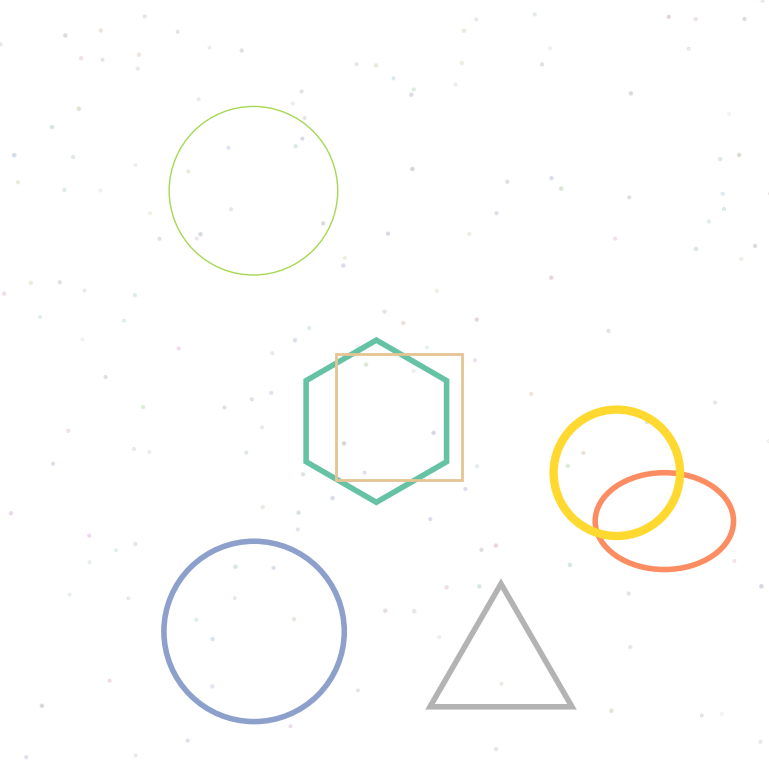[{"shape": "hexagon", "thickness": 2, "radius": 0.53, "center": [0.489, 0.453]}, {"shape": "oval", "thickness": 2, "radius": 0.45, "center": [0.863, 0.323]}, {"shape": "circle", "thickness": 2, "radius": 0.59, "center": [0.33, 0.18]}, {"shape": "circle", "thickness": 0.5, "radius": 0.55, "center": [0.329, 0.752]}, {"shape": "circle", "thickness": 3, "radius": 0.41, "center": [0.801, 0.386]}, {"shape": "square", "thickness": 1, "radius": 0.41, "center": [0.518, 0.458]}, {"shape": "triangle", "thickness": 2, "radius": 0.53, "center": [0.651, 0.135]}]